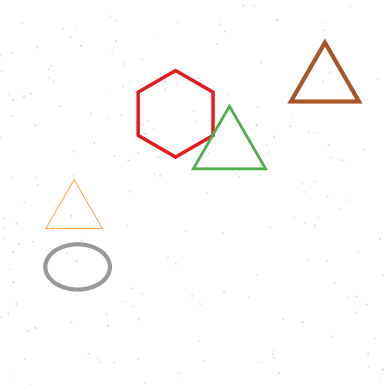[{"shape": "hexagon", "thickness": 2.5, "radius": 0.56, "center": [0.456, 0.704]}, {"shape": "triangle", "thickness": 2, "radius": 0.54, "center": [0.596, 0.616]}, {"shape": "triangle", "thickness": 0.5, "radius": 0.43, "center": [0.193, 0.449]}, {"shape": "triangle", "thickness": 3, "radius": 0.51, "center": [0.844, 0.787]}, {"shape": "oval", "thickness": 3, "radius": 0.42, "center": [0.202, 0.307]}]